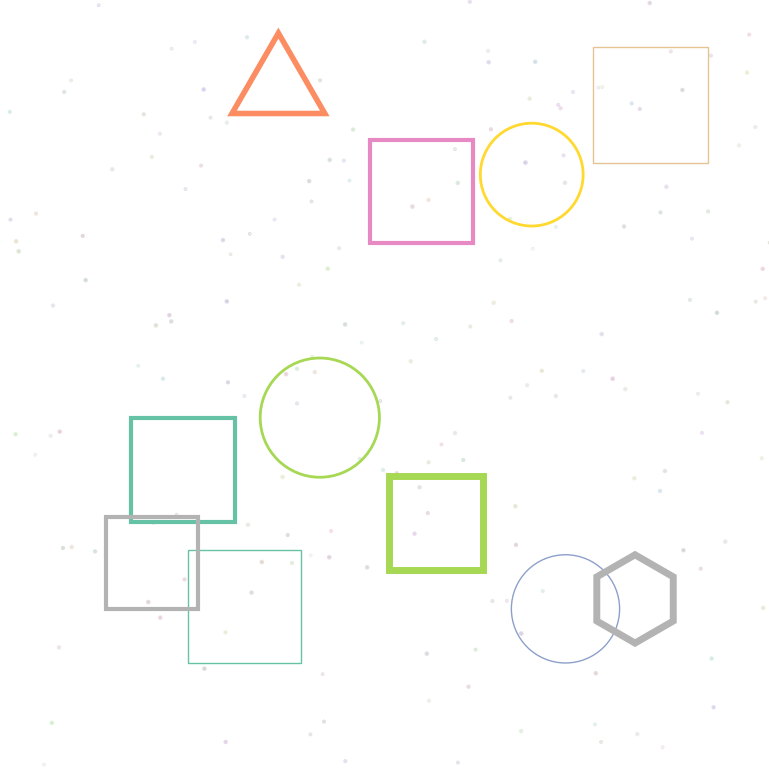[{"shape": "square", "thickness": 1.5, "radius": 0.34, "center": [0.238, 0.39]}, {"shape": "square", "thickness": 0.5, "radius": 0.37, "center": [0.317, 0.212]}, {"shape": "triangle", "thickness": 2, "radius": 0.35, "center": [0.362, 0.887]}, {"shape": "circle", "thickness": 0.5, "radius": 0.35, "center": [0.734, 0.209]}, {"shape": "square", "thickness": 1.5, "radius": 0.34, "center": [0.547, 0.751]}, {"shape": "circle", "thickness": 1, "radius": 0.39, "center": [0.415, 0.458]}, {"shape": "square", "thickness": 2.5, "radius": 0.3, "center": [0.566, 0.321]}, {"shape": "circle", "thickness": 1, "radius": 0.33, "center": [0.691, 0.773]}, {"shape": "square", "thickness": 0.5, "radius": 0.37, "center": [0.845, 0.864]}, {"shape": "hexagon", "thickness": 2.5, "radius": 0.29, "center": [0.825, 0.222]}, {"shape": "square", "thickness": 1.5, "radius": 0.3, "center": [0.197, 0.269]}]